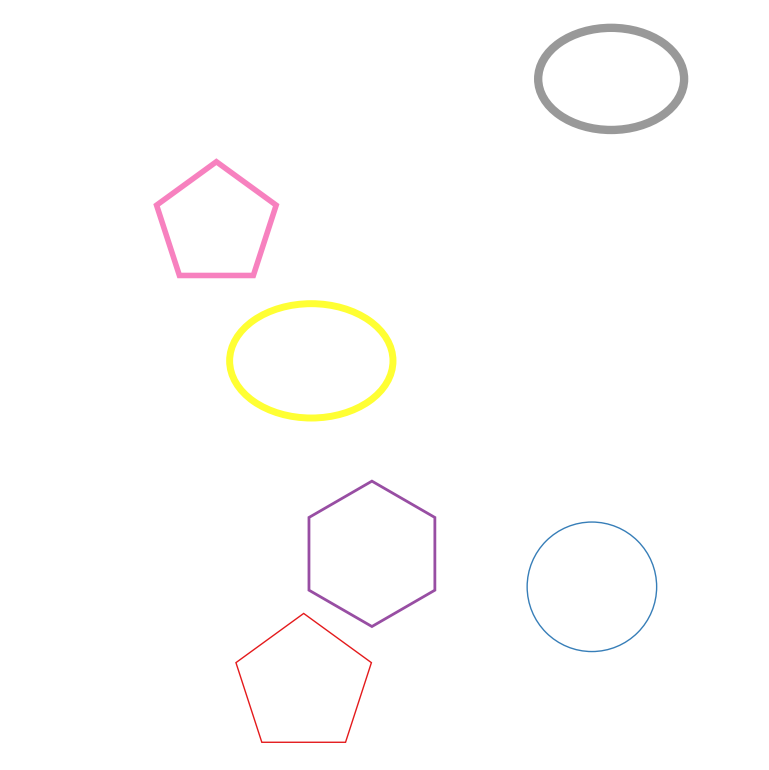[{"shape": "pentagon", "thickness": 0.5, "radius": 0.46, "center": [0.394, 0.111]}, {"shape": "circle", "thickness": 0.5, "radius": 0.42, "center": [0.769, 0.238]}, {"shape": "hexagon", "thickness": 1, "radius": 0.47, "center": [0.483, 0.281]}, {"shape": "oval", "thickness": 2.5, "radius": 0.53, "center": [0.404, 0.531]}, {"shape": "pentagon", "thickness": 2, "radius": 0.41, "center": [0.281, 0.708]}, {"shape": "oval", "thickness": 3, "radius": 0.47, "center": [0.794, 0.898]}]